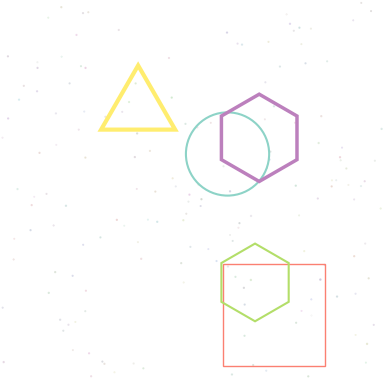[{"shape": "circle", "thickness": 1.5, "radius": 0.54, "center": [0.591, 0.6]}, {"shape": "square", "thickness": 1, "radius": 0.66, "center": [0.711, 0.182]}, {"shape": "hexagon", "thickness": 1.5, "radius": 0.5, "center": [0.662, 0.266]}, {"shape": "hexagon", "thickness": 2.5, "radius": 0.57, "center": [0.673, 0.642]}, {"shape": "triangle", "thickness": 3, "radius": 0.56, "center": [0.359, 0.719]}]